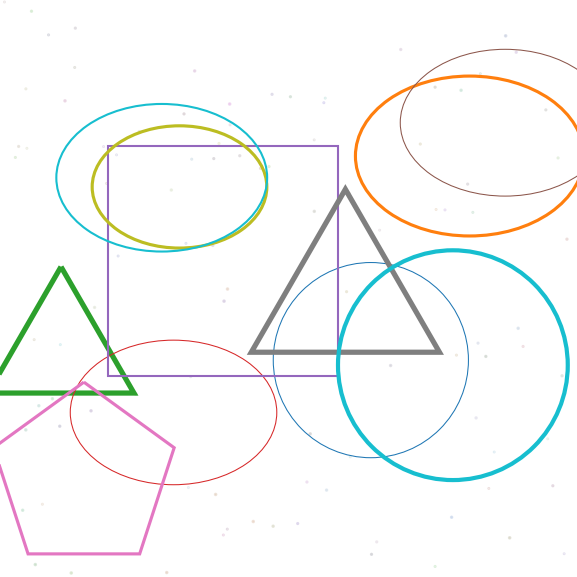[{"shape": "circle", "thickness": 0.5, "radius": 0.84, "center": [0.642, 0.376]}, {"shape": "oval", "thickness": 1.5, "radius": 0.99, "center": [0.813, 0.729]}, {"shape": "triangle", "thickness": 2.5, "radius": 0.73, "center": [0.106, 0.391]}, {"shape": "oval", "thickness": 0.5, "radius": 0.89, "center": [0.3, 0.285]}, {"shape": "square", "thickness": 1, "radius": 1.0, "center": [0.386, 0.548]}, {"shape": "oval", "thickness": 0.5, "radius": 0.91, "center": [0.875, 0.787]}, {"shape": "pentagon", "thickness": 1.5, "radius": 0.82, "center": [0.145, 0.173]}, {"shape": "triangle", "thickness": 2.5, "radius": 0.94, "center": [0.598, 0.483]}, {"shape": "oval", "thickness": 1.5, "radius": 0.76, "center": [0.311, 0.675]}, {"shape": "oval", "thickness": 1, "radius": 0.91, "center": [0.28, 0.691]}, {"shape": "circle", "thickness": 2, "radius": 0.99, "center": [0.784, 0.367]}]